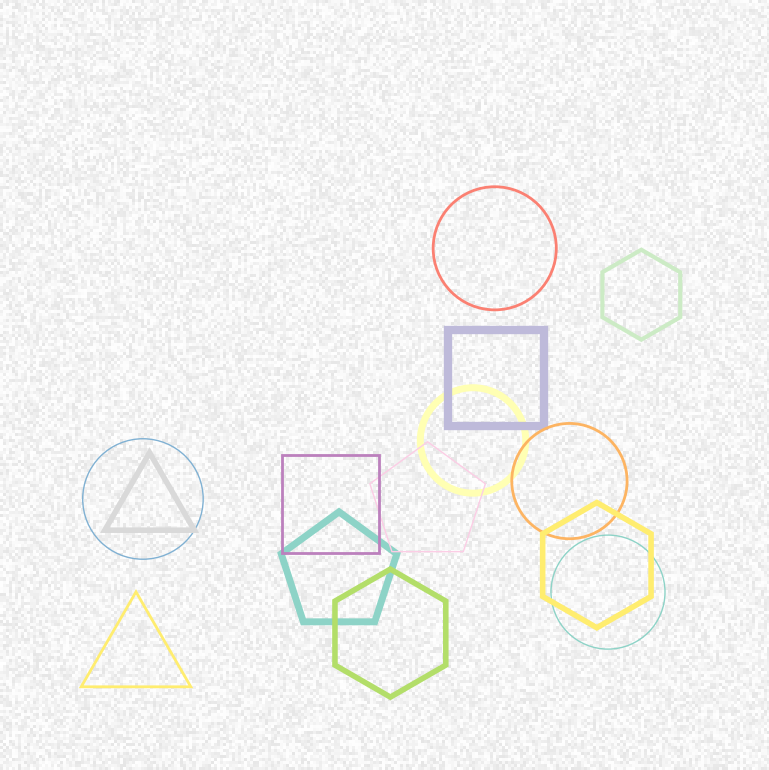[{"shape": "circle", "thickness": 0.5, "radius": 0.37, "center": [0.79, 0.231]}, {"shape": "pentagon", "thickness": 2.5, "radius": 0.39, "center": [0.44, 0.256]}, {"shape": "circle", "thickness": 2.5, "radius": 0.34, "center": [0.614, 0.428]}, {"shape": "square", "thickness": 3, "radius": 0.31, "center": [0.644, 0.51]}, {"shape": "circle", "thickness": 1, "radius": 0.4, "center": [0.643, 0.678]}, {"shape": "circle", "thickness": 0.5, "radius": 0.39, "center": [0.186, 0.352]}, {"shape": "circle", "thickness": 1, "radius": 0.37, "center": [0.74, 0.375]}, {"shape": "hexagon", "thickness": 2, "radius": 0.42, "center": [0.507, 0.178]}, {"shape": "pentagon", "thickness": 0.5, "radius": 0.39, "center": [0.555, 0.347]}, {"shape": "triangle", "thickness": 2, "radius": 0.34, "center": [0.194, 0.345]}, {"shape": "square", "thickness": 1, "radius": 0.32, "center": [0.429, 0.346]}, {"shape": "hexagon", "thickness": 1.5, "radius": 0.29, "center": [0.833, 0.617]}, {"shape": "hexagon", "thickness": 2, "radius": 0.41, "center": [0.775, 0.266]}, {"shape": "triangle", "thickness": 1, "radius": 0.41, "center": [0.177, 0.149]}]